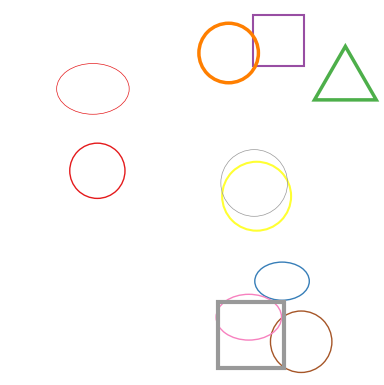[{"shape": "circle", "thickness": 1, "radius": 0.36, "center": [0.253, 0.556]}, {"shape": "oval", "thickness": 0.5, "radius": 0.47, "center": [0.241, 0.769]}, {"shape": "oval", "thickness": 1, "radius": 0.35, "center": [0.733, 0.27]}, {"shape": "triangle", "thickness": 2.5, "radius": 0.46, "center": [0.897, 0.787]}, {"shape": "square", "thickness": 1.5, "radius": 0.33, "center": [0.723, 0.894]}, {"shape": "circle", "thickness": 2.5, "radius": 0.39, "center": [0.594, 0.862]}, {"shape": "circle", "thickness": 1.5, "radius": 0.45, "center": [0.667, 0.49]}, {"shape": "circle", "thickness": 1, "radius": 0.4, "center": [0.782, 0.112]}, {"shape": "oval", "thickness": 1, "radius": 0.42, "center": [0.646, 0.176]}, {"shape": "square", "thickness": 3, "radius": 0.43, "center": [0.652, 0.131]}, {"shape": "circle", "thickness": 0.5, "radius": 0.43, "center": [0.66, 0.525]}]